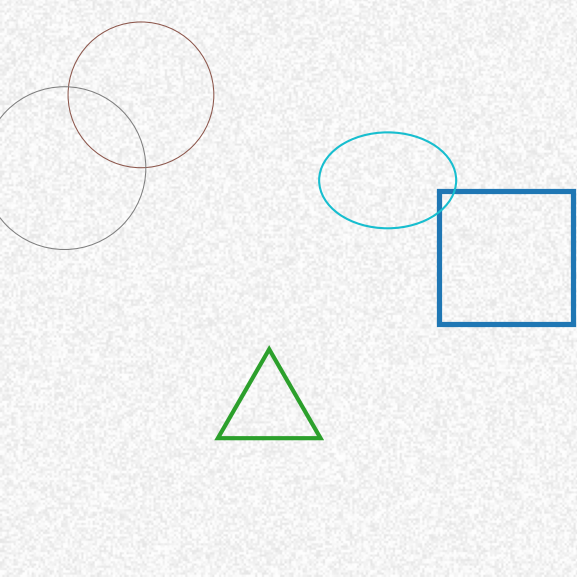[{"shape": "square", "thickness": 2.5, "radius": 0.58, "center": [0.877, 0.553]}, {"shape": "triangle", "thickness": 2, "radius": 0.51, "center": [0.466, 0.292]}, {"shape": "circle", "thickness": 0.5, "radius": 0.63, "center": [0.244, 0.835]}, {"shape": "circle", "thickness": 0.5, "radius": 0.7, "center": [0.112, 0.708]}, {"shape": "oval", "thickness": 1, "radius": 0.59, "center": [0.671, 0.687]}]